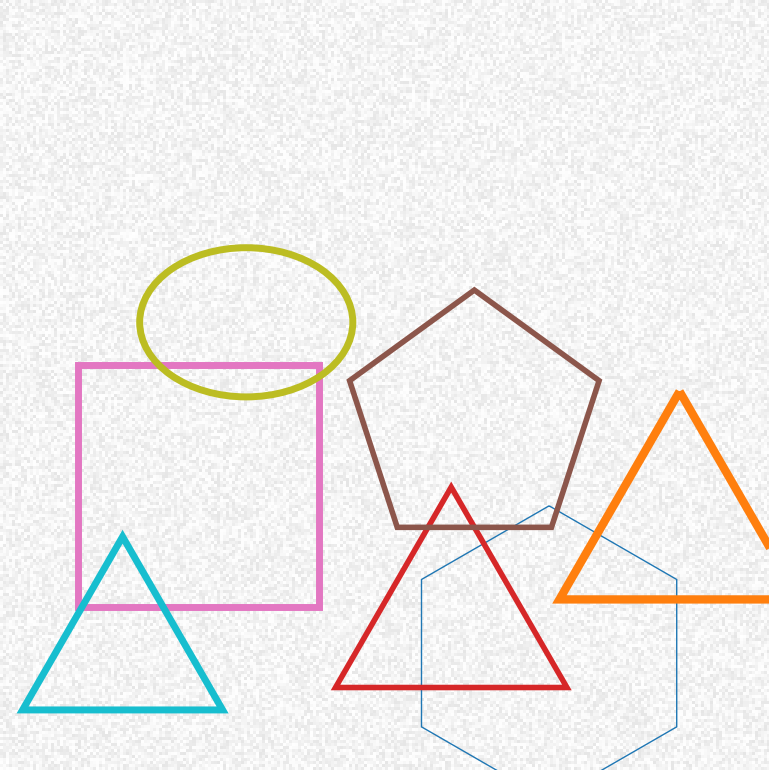[{"shape": "hexagon", "thickness": 0.5, "radius": 0.96, "center": [0.713, 0.152]}, {"shape": "triangle", "thickness": 3, "radius": 0.9, "center": [0.883, 0.312]}, {"shape": "triangle", "thickness": 2, "radius": 0.87, "center": [0.586, 0.194]}, {"shape": "pentagon", "thickness": 2, "radius": 0.85, "center": [0.616, 0.453]}, {"shape": "square", "thickness": 2.5, "radius": 0.78, "center": [0.258, 0.369]}, {"shape": "oval", "thickness": 2.5, "radius": 0.69, "center": [0.32, 0.581]}, {"shape": "triangle", "thickness": 2.5, "radius": 0.75, "center": [0.159, 0.153]}]